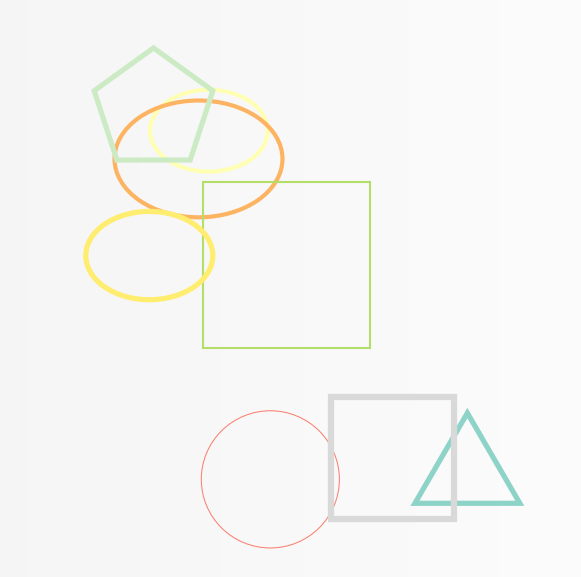[{"shape": "triangle", "thickness": 2.5, "radius": 0.52, "center": [0.804, 0.18]}, {"shape": "oval", "thickness": 2, "radius": 0.51, "center": [0.359, 0.773]}, {"shape": "circle", "thickness": 0.5, "radius": 0.59, "center": [0.465, 0.169]}, {"shape": "oval", "thickness": 2, "radius": 0.72, "center": [0.342, 0.724]}, {"shape": "square", "thickness": 1, "radius": 0.72, "center": [0.494, 0.541]}, {"shape": "square", "thickness": 3, "radius": 0.53, "center": [0.676, 0.206]}, {"shape": "pentagon", "thickness": 2.5, "radius": 0.54, "center": [0.264, 0.809]}, {"shape": "oval", "thickness": 2.5, "radius": 0.55, "center": [0.257, 0.557]}]